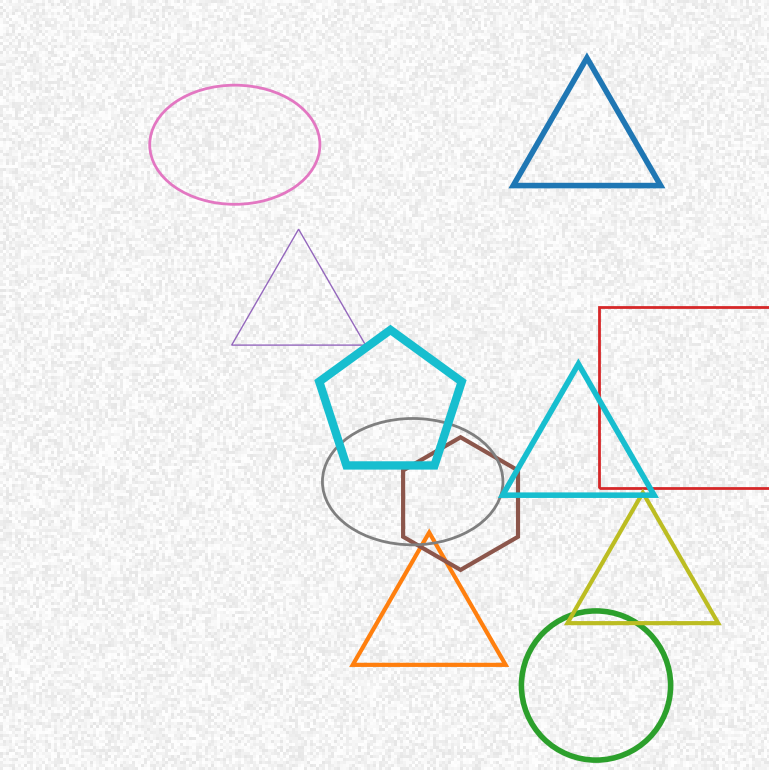[{"shape": "triangle", "thickness": 2, "radius": 0.55, "center": [0.762, 0.814]}, {"shape": "triangle", "thickness": 1.5, "radius": 0.57, "center": [0.557, 0.194]}, {"shape": "circle", "thickness": 2, "radius": 0.48, "center": [0.774, 0.11]}, {"shape": "square", "thickness": 1, "radius": 0.59, "center": [0.896, 0.484]}, {"shape": "triangle", "thickness": 0.5, "radius": 0.5, "center": [0.388, 0.602]}, {"shape": "hexagon", "thickness": 1.5, "radius": 0.43, "center": [0.598, 0.346]}, {"shape": "oval", "thickness": 1, "radius": 0.55, "center": [0.305, 0.812]}, {"shape": "oval", "thickness": 1, "radius": 0.59, "center": [0.536, 0.374]}, {"shape": "triangle", "thickness": 1.5, "radius": 0.56, "center": [0.835, 0.247]}, {"shape": "triangle", "thickness": 2, "radius": 0.57, "center": [0.751, 0.414]}, {"shape": "pentagon", "thickness": 3, "radius": 0.49, "center": [0.507, 0.474]}]